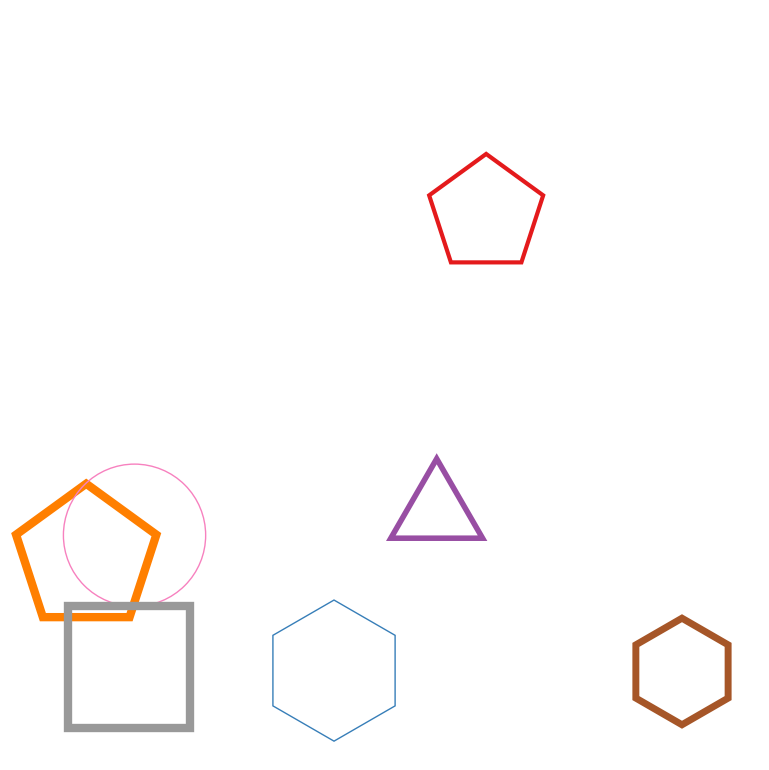[{"shape": "pentagon", "thickness": 1.5, "radius": 0.39, "center": [0.631, 0.722]}, {"shape": "hexagon", "thickness": 0.5, "radius": 0.46, "center": [0.434, 0.129]}, {"shape": "triangle", "thickness": 2, "radius": 0.34, "center": [0.567, 0.335]}, {"shape": "pentagon", "thickness": 3, "radius": 0.48, "center": [0.112, 0.276]}, {"shape": "hexagon", "thickness": 2.5, "radius": 0.35, "center": [0.886, 0.128]}, {"shape": "circle", "thickness": 0.5, "radius": 0.46, "center": [0.175, 0.305]}, {"shape": "square", "thickness": 3, "radius": 0.4, "center": [0.167, 0.133]}]